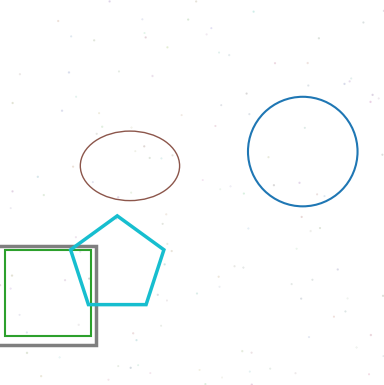[{"shape": "circle", "thickness": 1.5, "radius": 0.71, "center": [0.786, 0.606]}, {"shape": "square", "thickness": 1.5, "radius": 0.56, "center": [0.126, 0.239]}, {"shape": "oval", "thickness": 1, "radius": 0.64, "center": [0.338, 0.569]}, {"shape": "square", "thickness": 2.5, "radius": 0.64, "center": [0.121, 0.232]}, {"shape": "pentagon", "thickness": 2.5, "radius": 0.64, "center": [0.305, 0.312]}]